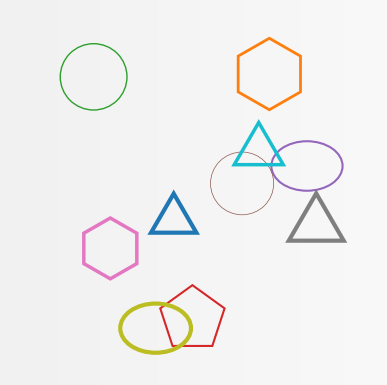[{"shape": "triangle", "thickness": 3, "radius": 0.34, "center": [0.448, 0.429]}, {"shape": "hexagon", "thickness": 2, "radius": 0.46, "center": [0.695, 0.808]}, {"shape": "circle", "thickness": 1, "radius": 0.43, "center": [0.242, 0.8]}, {"shape": "pentagon", "thickness": 1.5, "radius": 0.44, "center": [0.497, 0.172]}, {"shape": "oval", "thickness": 1.5, "radius": 0.46, "center": [0.792, 0.569]}, {"shape": "circle", "thickness": 0.5, "radius": 0.41, "center": [0.625, 0.524]}, {"shape": "hexagon", "thickness": 2.5, "radius": 0.39, "center": [0.285, 0.355]}, {"shape": "triangle", "thickness": 3, "radius": 0.41, "center": [0.816, 0.416]}, {"shape": "oval", "thickness": 3, "radius": 0.46, "center": [0.402, 0.148]}, {"shape": "triangle", "thickness": 2.5, "radius": 0.37, "center": [0.668, 0.609]}]